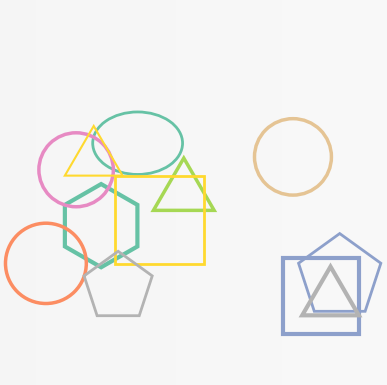[{"shape": "oval", "thickness": 2, "radius": 0.58, "center": [0.355, 0.628]}, {"shape": "hexagon", "thickness": 3, "radius": 0.54, "center": [0.261, 0.414]}, {"shape": "circle", "thickness": 2.5, "radius": 0.52, "center": [0.118, 0.316]}, {"shape": "pentagon", "thickness": 2, "radius": 0.56, "center": [0.877, 0.282]}, {"shape": "square", "thickness": 3, "radius": 0.49, "center": [0.828, 0.23]}, {"shape": "circle", "thickness": 2.5, "radius": 0.48, "center": [0.196, 0.559]}, {"shape": "triangle", "thickness": 2.5, "radius": 0.45, "center": [0.474, 0.499]}, {"shape": "triangle", "thickness": 1.5, "radius": 0.43, "center": [0.242, 0.587]}, {"shape": "square", "thickness": 2, "radius": 0.57, "center": [0.411, 0.429]}, {"shape": "circle", "thickness": 2.5, "radius": 0.5, "center": [0.756, 0.593]}, {"shape": "pentagon", "thickness": 2, "radius": 0.46, "center": [0.305, 0.255]}, {"shape": "triangle", "thickness": 3, "radius": 0.42, "center": [0.853, 0.223]}]